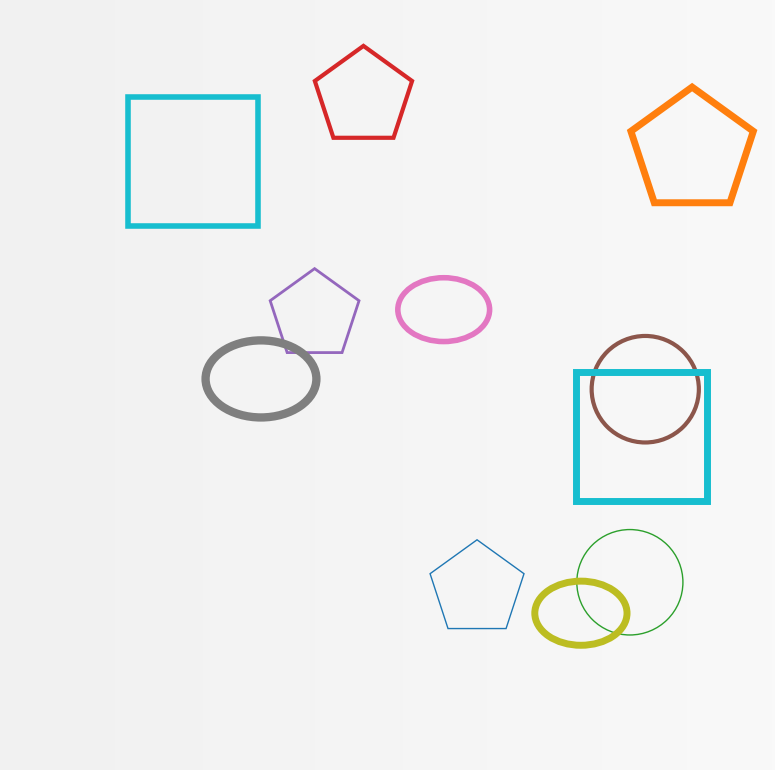[{"shape": "pentagon", "thickness": 0.5, "radius": 0.32, "center": [0.616, 0.235]}, {"shape": "pentagon", "thickness": 2.5, "radius": 0.42, "center": [0.893, 0.804]}, {"shape": "circle", "thickness": 0.5, "radius": 0.34, "center": [0.813, 0.244]}, {"shape": "pentagon", "thickness": 1.5, "radius": 0.33, "center": [0.469, 0.874]}, {"shape": "pentagon", "thickness": 1, "radius": 0.3, "center": [0.406, 0.591]}, {"shape": "circle", "thickness": 1.5, "radius": 0.35, "center": [0.833, 0.495]}, {"shape": "oval", "thickness": 2, "radius": 0.3, "center": [0.573, 0.598]}, {"shape": "oval", "thickness": 3, "radius": 0.36, "center": [0.337, 0.508]}, {"shape": "oval", "thickness": 2.5, "radius": 0.3, "center": [0.75, 0.204]}, {"shape": "square", "thickness": 2, "radius": 0.42, "center": [0.249, 0.79]}, {"shape": "square", "thickness": 2.5, "radius": 0.42, "center": [0.828, 0.433]}]